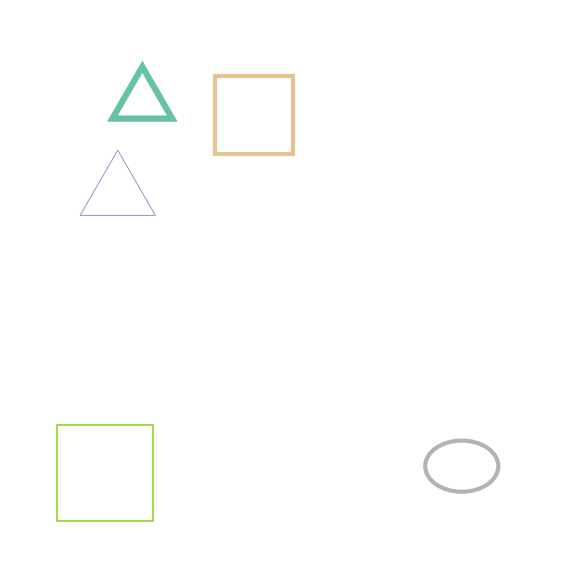[{"shape": "triangle", "thickness": 3, "radius": 0.3, "center": [0.246, 0.824]}, {"shape": "triangle", "thickness": 0.5, "radius": 0.38, "center": [0.204, 0.664]}, {"shape": "square", "thickness": 1, "radius": 0.42, "center": [0.182, 0.18]}, {"shape": "square", "thickness": 2, "radius": 0.34, "center": [0.44, 0.801]}, {"shape": "oval", "thickness": 2, "radius": 0.32, "center": [0.8, 0.192]}]